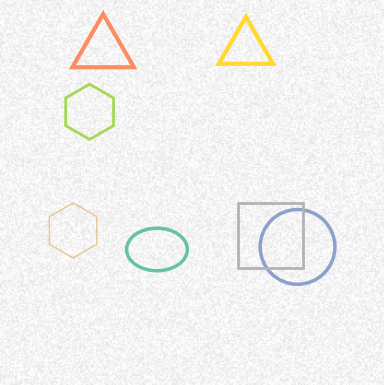[{"shape": "oval", "thickness": 2.5, "radius": 0.39, "center": [0.408, 0.352]}, {"shape": "triangle", "thickness": 3, "radius": 0.46, "center": [0.268, 0.871]}, {"shape": "circle", "thickness": 2.5, "radius": 0.49, "center": [0.773, 0.359]}, {"shape": "hexagon", "thickness": 2, "radius": 0.36, "center": [0.233, 0.71]}, {"shape": "triangle", "thickness": 3, "radius": 0.41, "center": [0.639, 0.875]}, {"shape": "hexagon", "thickness": 1, "radius": 0.36, "center": [0.19, 0.401]}, {"shape": "square", "thickness": 2, "radius": 0.42, "center": [0.701, 0.388]}]